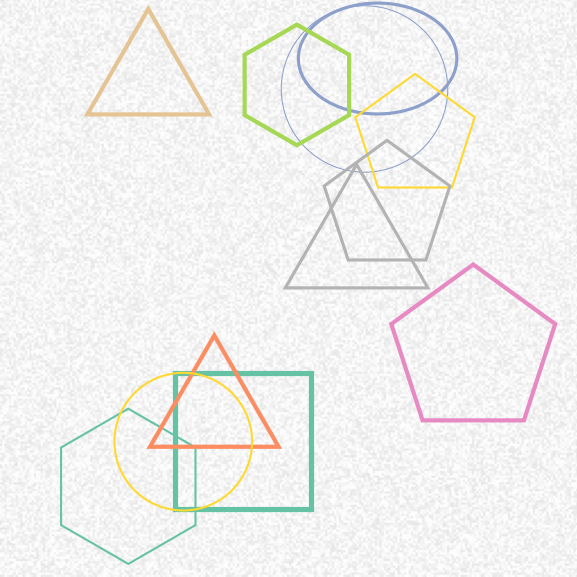[{"shape": "square", "thickness": 2.5, "radius": 0.59, "center": [0.421, 0.235]}, {"shape": "hexagon", "thickness": 1, "radius": 0.67, "center": [0.222, 0.157]}, {"shape": "triangle", "thickness": 2, "radius": 0.64, "center": [0.371, 0.29]}, {"shape": "circle", "thickness": 0.5, "radius": 0.72, "center": [0.631, 0.845]}, {"shape": "oval", "thickness": 1.5, "radius": 0.69, "center": [0.654, 0.898]}, {"shape": "pentagon", "thickness": 2, "radius": 0.75, "center": [0.819, 0.392]}, {"shape": "hexagon", "thickness": 2, "radius": 0.52, "center": [0.514, 0.852]}, {"shape": "circle", "thickness": 1, "radius": 0.6, "center": [0.317, 0.234]}, {"shape": "pentagon", "thickness": 1, "radius": 0.54, "center": [0.719, 0.762]}, {"shape": "triangle", "thickness": 2, "radius": 0.61, "center": [0.257, 0.862]}, {"shape": "triangle", "thickness": 1.5, "radius": 0.71, "center": [0.617, 0.572]}, {"shape": "pentagon", "thickness": 1.5, "radius": 0.57, "center": [0.67, 0.642]}]